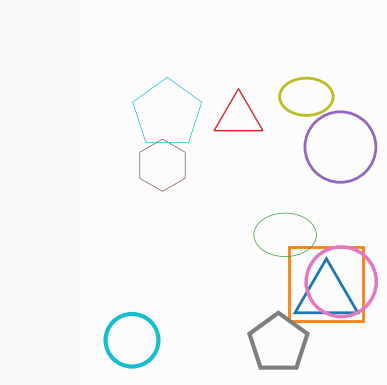[{"shape": "triangle", "thickness": 2, "radius": 0.47, "center": [0.842, 0.234]}, {"shape": "square", "thickness": 2, "radius": 0.48, "center": [0.842, 0.262]}, {"shape": "oval", "thickness": 0.5, "radius": 0.4, "center": [0.736, 0.39]}, {"shape": "triangle", "thickness": 1, "radius": 0.36, "center": [0.615, 0.697]}, {"shape": "circle", "thickness": 2, "radius": 0.46, "center": [0.878, 0.618]}, {"shape": "hexagon", "thickness": 0.5, "radius": 0.34, "center": [0.419, 0.571]}, {"shape": "circle", "thickness": 2.5, "radius": 0.45, "center": [0.881, 0.268]}, {"shape": "pentagon", "thickness": 3, "radius": 0.39, "center": [0.719, 0.109]}, {"shape": "oval", "thickness": 2, "radius": 0.35, "center": [0.791, 0.749]}, {"shape": "circle", "thickness": 3, "radius": 0.34, "center": [0.341, 0.116]}, {"shape": "pentagon", "thickness": 0.5, "radius": 0.47, "center": [0.432, 0.706]}]